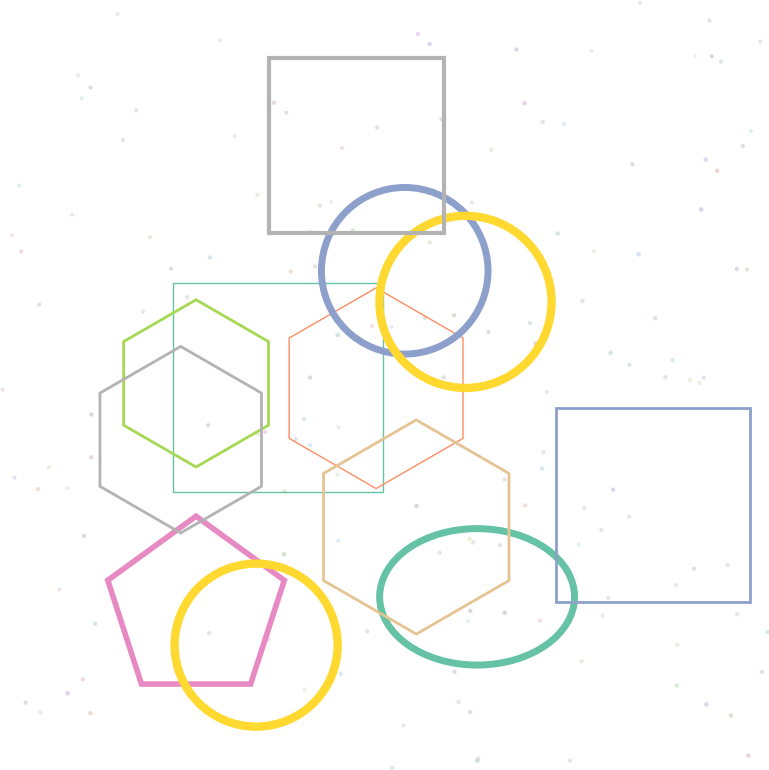[{"shape": "square", "thickness": 0.5, "radius": 0.68, "center": [0.361, 0.497]}, {"shape": "oval", "thickness": 2.5, "radius": 0.63, "center": [0.62, 0.225]}, {"shape": "hexagon", "thickness": 0.5, "radius": 0.65, "center": [0.488, 0.496]}, {"shape": "circle", "thickness": 2.5, "radius": 0.54, "center": [0.526, 0.648]}, {"shape": "square", "thickness": 1, "radius": 0.63, "center": [0.848, 0.345]}, {"shape": "pentagon", "thickness": 2, "radius": 0.6, "center": [0.255, 0.209]}, {"shape": "hexagon", "thickness": 1, "radius": 0.54, "center": [0.255, 0.502]}, {"shape": "circle", "thickness": 3, "radius": 0.53, "center": [0.333, 0.162]}, {"shape": "circle", "thickness": 3, "radius": 0.56, "center": [0.605, 0.608]}, {"shape": "hexagon", "thickness": 1, "radius": 0.7, "center": [0.541, 0.316]}, {"shape": "square", "thickness": 1.5, "radius": 0.57, "center": [0.462, 0.811]}, {"shape": "hexagon", "thickness": 1, "radius": 0.61, "center": [0.235, 0.429]}]